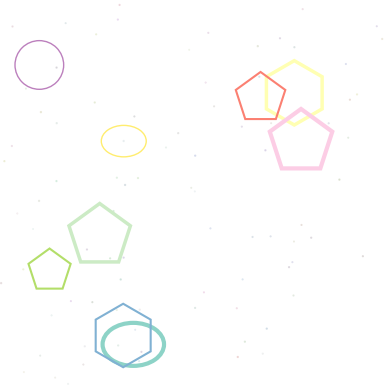[{"shape": "oval", "thickness": 3, "radius": 0.4, "center": [0.346, 0.106]}, {"shape": "hexagon", "thickness": 2.5, "radius": 0.42, "center": [0.764, 0.759]}, {"shape": "pentagon", "thickness": 1.5, "radius": 0.34, "center": [0.677, 0.745]}, {"shape": "hexagon", "thickness": 1.5, "radius": 0.41, "center": [0.32, 0.129]}, {"shape": "pentagon", "thickness": 1.5, "radius": 0.29, "center": [0.129, 0.297]}, {"shape": "pentagon", "thickness": 3, "radius": 0.43, "center": [0.782, 0.632]}, {"shape": "circle", "thickness": 1, "radius": 0.32, "center": [0.102, 0.831]}, {"shape": "pentagon", "thickness": 2.5, "radius": 0.42, "center": [0.259, 0.388]}, {"shape": "oval", "thickness": 1, "radius": 0.29, "center": [0.321, 0.633]}]